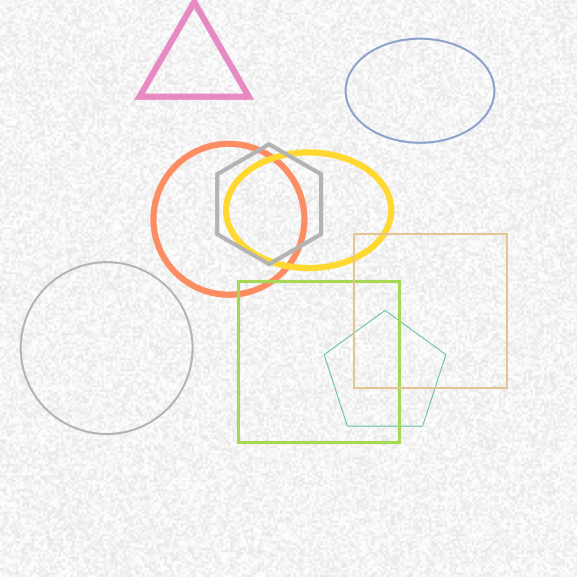[{"shape": "pentagon", "thickness": 0.5, "radius": 0.55, "center": [0.667, 0.351]}, {"shape": "circle", "thickness": 3, "radius": 0.65, "center": [0.396, 0.619]}, {"shape": "oval", "thickness": 1, "radius": 0.64, "center": [0.727, 0.842]}, {"shape": "triangle", "thickness": 3, "radius": 0.55, "center": [0.336, 0.886]}, {"shape": "square", "thickness": 1.5, "radius": 0.7, "center": [0.552, 0.373]}, {"shape": "oval", "thickness": 3, "radius": 0.72, "center": [0.535, 0.635]}, {"shape": "square", "thickness": 1, "radius": 0.66, "center": [0.746, 0.461]}, {"shape": "circle", "thickness": 1, "radius": 0.74, "center": [0.185, 0.396]}, {"shape": "hexagon", "thickness": 2, "radius": 0.52, "center": [0.466, 0.645]}]